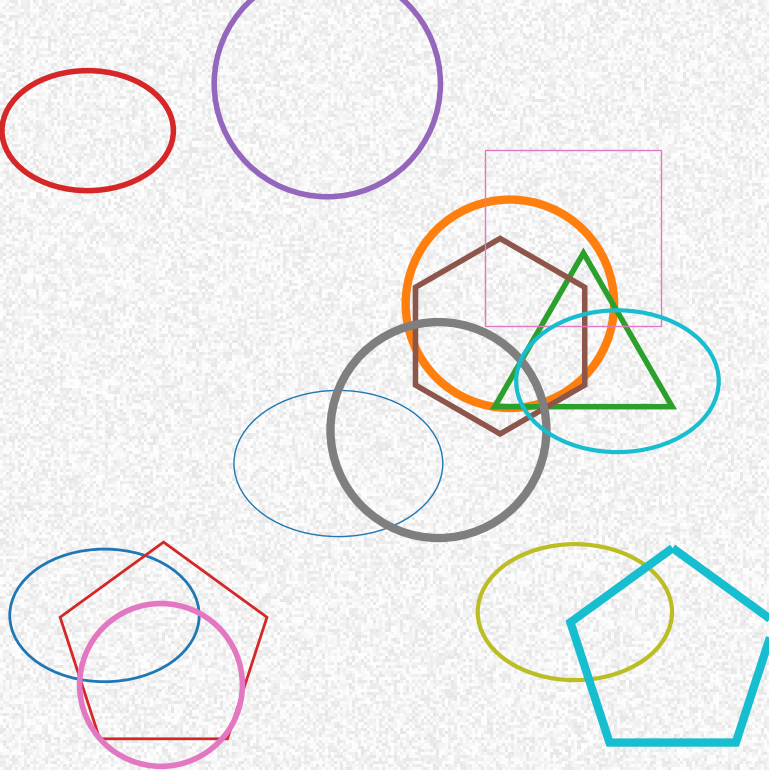[{"shape": "oval", "thickness": 0.5, "radius": 0.68, "center": [0.439, 0.398]}, {"shape": "oval", "thickness": 1, "radius": 0.62, "center": [0.136, 0.201]}, {"shape": "circle", "thickness": 3, "radius": 0.68, "center": [0.662, 0.605]}, {"shape": "triangle", "thickness": 2, "radius": 0.67, "center": [0.758, 0.538]}, {"shape": "oval", "thickness": 2, "radius": 0.56, "center": [0.114, 0.83]}, {"shape": "pentagon", "thickness": 1, "radius": 0.71, "center": [0.212, 0.155]}, {"shape": "circle", "thickness": 2, "radius": 0.73, "center": [0.425, 0.891]}, {"shape": "hexagon", "thickness": 2, "radius": 0.63, "center": [0.649, 0.563]}, {"shape": "circle", "thickness": 2, "radius": 0.53, "center": [0.209, 0.11]}, {"shape": "square", "thickness": 0.5, "radius": 0.57, "center": [0.744, 0.691]}, {"shape": "circle", "thickness": 3, "radius": 0.7, "center": [0.569, 0.441]}, {"shape": "oval", "thickness": 1.5, "radius": 0.63, "center": [0.747, 0.205]}, {"shape": "oval", "thickness": 1.5, "radius": 0.66, "center": [0.802, 0.505]}, {"shape": "pentagon", "thickness": 3, "radius": 0.7, "center": [0.874, 0.149]}]